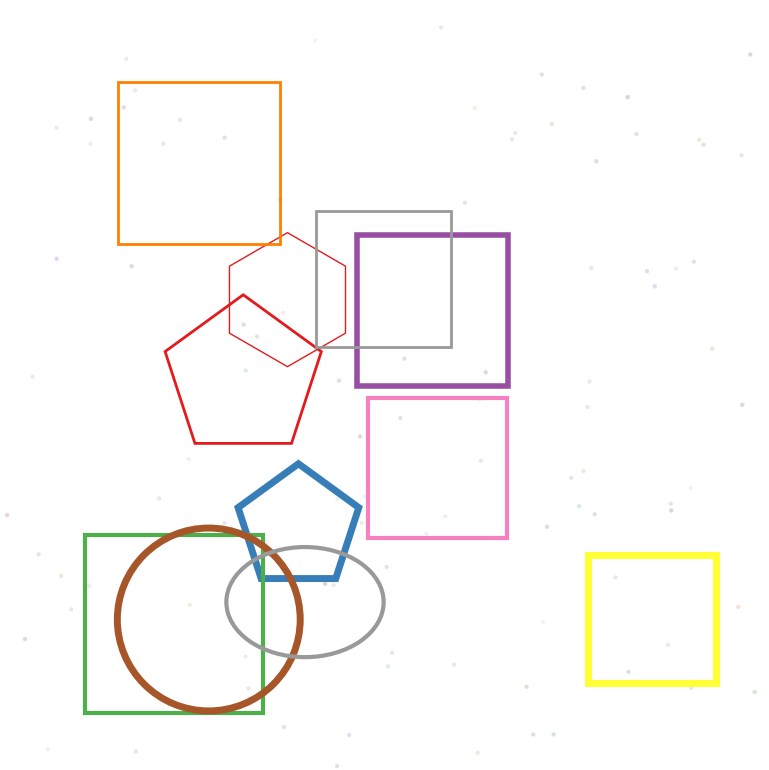[{"shape": "pentagon", "thickness": 1, "radius": 0.53, "center": [0.316, 0.51]}, {"shape": "hexagon", "thickness": 0.5, "radius": 0.44, "center": [0.373, 0.611]}, {"shape": "pentagon", "thickness": 2.5, "radius": 0.41, "center": [0.388, 0.315]}, {"shape": "square", "thickness": 1.5, "radius": 0.58, "center": [0.225, 0.19]}, {"shape": "square", "thickness": 2, "radius": 0.49, "center": [0.561, 0.597]}, {"shape": "square", "thickness": 1, "radius": 0.52, "center": [0.259, 0.788]}, {"shape": "square", "thickness": 2.5, "radius": 0.42, "center": [0.847, 0.196]}, {"shape": "circle", "thickness": 2.5, "radius": 0.59, "center": [0.271, 0.195]}, {"shape": "square", "thickness": 1.5, "radius": 0.45, "center": [0.568, 0.392]}, {"shape": "oval", "thickness": 1.5, "radius": 0.51, "center": [0.396, 0.218]}, {"shape": "square", "thickness": 1, "radius": 0.44, "center": [0.498, 0.638]}]